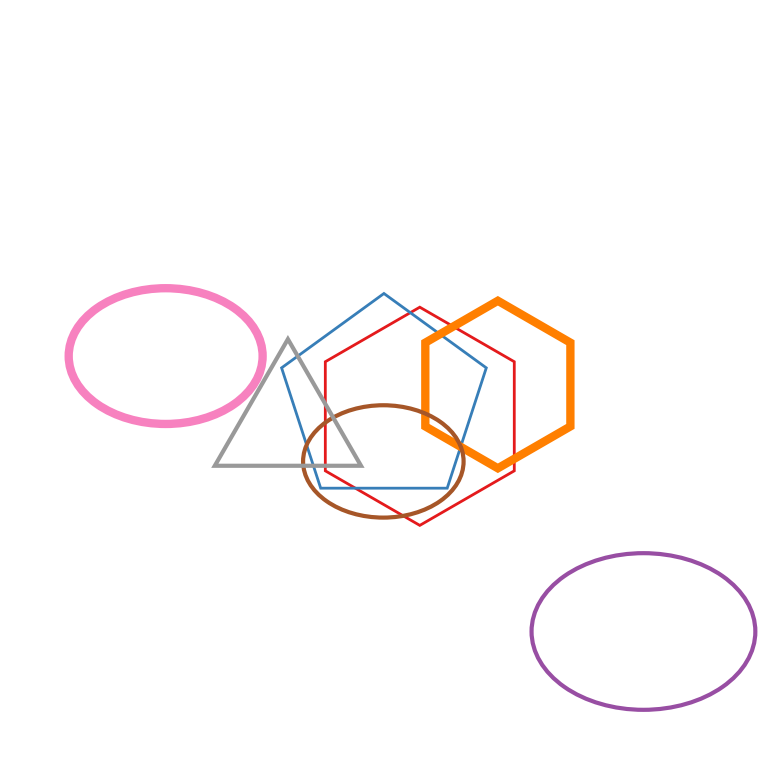[{"shape": "hexagon", "thickness": 1, "radius": 0.71, "center": [0.545, 0.459]}, {"shape": "pentagon", "thickness": 1, "radius": 0.7, "center": [0.499, 0.479]}, {"shape": "oval", "thickness": 1.5, "radius": 0.73, "center": [0.836, 0.18]}, {"shape": "hexagon", "thickness": 3, "radius": 0.54, "center": [0.647, 0.501]}, {"shape": "oval", "thickness": 1.5, "radius": 0.52, "center": [0.498, 0.401]}, {"shape": "oval", "thickness": 3, "radius": 0.63, "center": [0.215, 0.538]}, {"shape": "triangle", "thickness": 1.5, "radius": 0.55, "center": [0.374, 0.45]}]